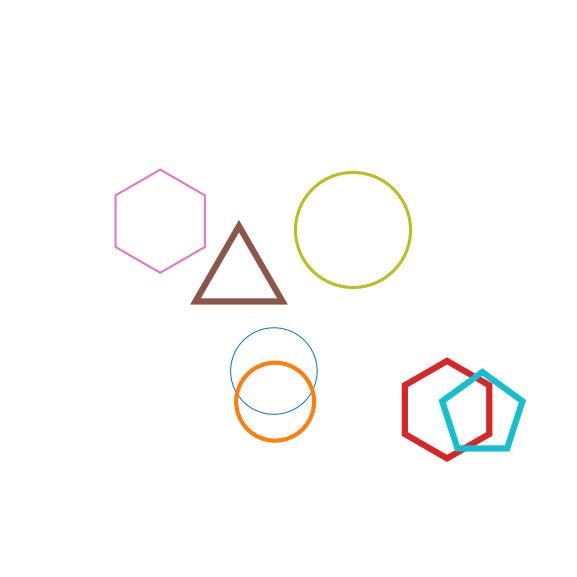[{"shape": "circle", "thickness": 0.5, "radius": 0.37, "center": [0.474, 0.357]}, {"shape": "circle", "thickness": 2, "radius": 0.34, "center": [0.476, 0.304]}, {"shape": "hexagon", "thickness": 3, "radius": 0.42, "center": [0.774, 0.29]}, {"shape": "triangle", "thickness": 3, "radius": 0.44, "center": [0.414, 0.521]}, {"shape": "hexagon", "thickness": 1, "radius": 0.45, "center": [0.277, 0.616]}, {"shape": "circle", "thickness": 1.5, "radius": 0.5, "center": [0.611, 0.601]}, {"shape": "pentagon", "thickness": 3, "radius": 0.37, "center": [0.835, 0.282]}]